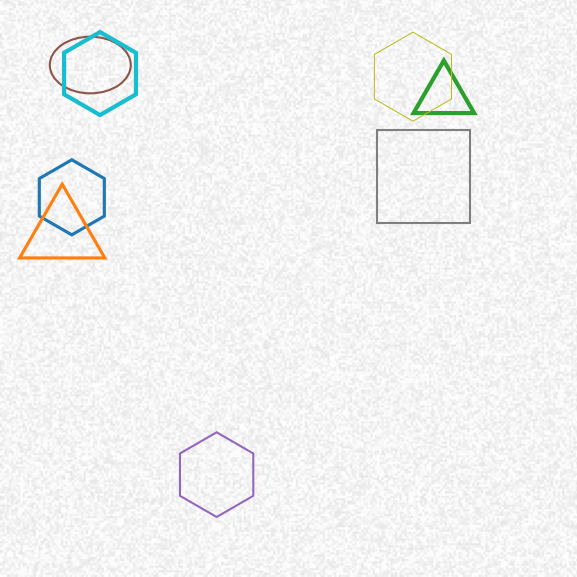[{"shape": "hexagon", "thickness": 1.5, "radius": 0.32, "center": [0.124, 0.657]}, {"shape": "triangle", "thickness": 1.5, "radius": 0.43, "center": [0.108, 0.595]}, {"shape": "triangle", "thickness": 2, "radius": 0.3, "center": [0.769, 0.834]}, {"shape": "hexagon", "thickness": 1, "radius": 0.37, "center": [0.375, 0.177]}, {"shape": "oval", "thickness": 1, "radius": 0.35, "center": [0.156, 0.887]}, {"shape": "square", "thickness": 1, "radius": 0.4, "center": [0.733, 0.694]}, {"shape": "hexagon", "thickness": 0.5, "radius": 0.39, "center": [0.715, 0.866]}, {"shape": "hexagon", "thickness": 2, "radius": 0.36, "center": [0.173, 0.872]}]